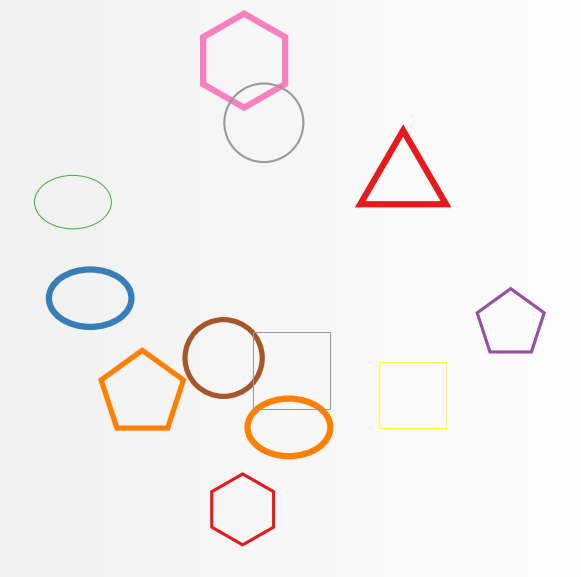[{"shape": "triangle", "thickness": 3, "radius": 0.43, "center": [0.694, 0.688]}, {"shape": "hexagon", "thickness": 1.5, "radius": 0.31, "center": [0.418, 0.117]}, {"shape": "oval", "thickness": 3, "radius": 0.36, "center": [0.155, 0.483]}, {"shape": "oval", "thickness": 0.5, "radius": 0.33, "center": [0.125, 0.649]}, {"shape": "pentagon", "thickness": 1.5, "radius": 0.3, "center": [0.879, 0.439]}, {"shape": "pentagon", "thickness": 2.5, "radius": 0.37, "center": [0.245, 0.318]}, {"shape": "oval", "thickness": 3, "radius": 0.36, "center": [0.497, 0.259]}, {"shape": "square", "thickness": 0.5, "radius": 0.29, "center": [0.71, 0.315]}, {"shape": "circle", "thickness": 2.5, "radius": 0.33, "center": [0.385, 0.379]}, {"shape": "hexagon", "thickness": 3, "radius": 0.41, "center": [0.42, 0.894]}, {"shape": "square", "thickness": 0.5, "radius": 0.33, "center": [0.501, 0.357]}, {"shape": "circle", "thickness": 1, "radius": 0.34, "center": [0.454, 0.787]}]